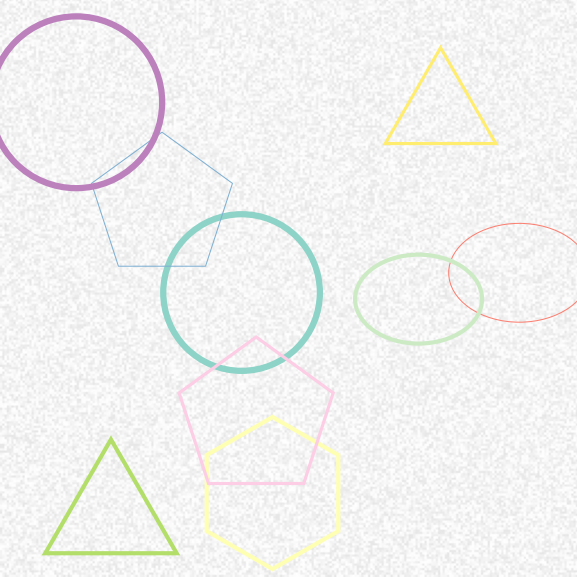[{"shape": "circle", "thickness": 3, "radius": 0.68, "center": [0.418, 0.493]}, {"shape": "hexagon", "thickness": 2, "radius": 0.66, "center": [0.472, 0.145]}, {"shape": "oval", "thickness": 0.5, "radius": 0.61, "center": [0.899, 0.527]}, {"shape": "pentagon", "thickness": 0.5, "radius": 0.64, "center": [0.28, 0.642]}, {"shape": "triangle", "thickness": 2, "radius": 0.66, "center": [0.192, 0.107]}, {"shape": "pentagon", "thickness": 1.5, "radius": 0.7, "center": [0.444, 0.275]}, {"shape": "circle", "thickness": 3, "radius": 0.74, "center": [0.132, 0.822]}, {"shape": "oval", "thickness": 2, "radius": 0.55, "center": [0.725, 0.481]}, {"shape": "triangle", "thickness": 1.5, "radius": 0.55, "center": [0.763, 0.806]}]